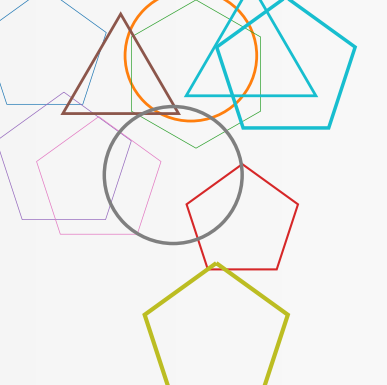[{"shape": "pentagon", "thickness": 0.5, "radius": 0.83, "center": [0.116, 0.864]}, {"shape": "circle", "thickness": 2, "radius": 0.85, "center": [0.493, 0.855]}, {"shape": "hexagon", "thickness": 0.5, "radius": 0.96, "center": [0.506, 0.808]}, {"shape": "pentagon", "thickness": 1.5, "radius": 0.76, "center": [0.625, 0.423]}, {"shape": "pentagon", "thickness": 0.5, "radius": 0.92, "center": [0.165, 0.578]}, {"shape": "triangle", "thickness": 2, "radius": 0.86, "center": [0.311, 0.791]}, {"shape": "pentagon", "thickness": 0.5, "radius": 0.84, "center": [0.255, 0.528]}, {"shape": "circle", "thickness": 2.5, "radius": 0.89, "center": [0.447, 0.545]}, {"shape": "pentagon", "thickness": 3, "radius": 0.97, "center": [0.558, 0.122]}, {"shape": "pentagon", "thickness": 2.5, "radius": 0.94, "center": [0.738, 0.82]}, {"shape": "triangle", "thickness": 2, "radius": 0.97, "center": [0.648, 0.848]}]